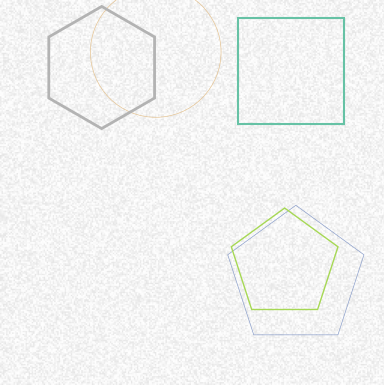[{"shape": "square", "thickness": 1.5, "radius": 0.69, "center": [0.755, 0.817]}, {"shape": "pentagon", "thickness": 0.5, "radius": 0.93, "center": [0.768, 0.281]}, {"shape": "pentagon", "thickness": 1, "radius": 0.73, "center": [0.739, 0.314]}, {"shape": "circle", "thickness": 0.5, "radius": 0.85, "center": [0.405, 0.865]}, {"shape": "hexagon", "thickness": 2, "radius": 0.79, "center": [0.264, 0.825]}]